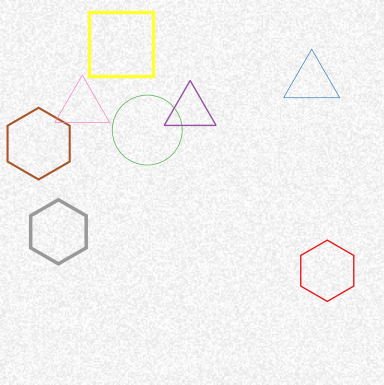[{"shape": "hexagon", "thickness": 1, "radius": 0.4, "center": [0.85, 0.297]}, {"shape": "triangle", "thickness": 0.5, "radius": 0.42, "center": [0.81, 0.788]}, {"shape": "circle", "thickness": 0.5, "radius": 0.45, "center": [0.382, 0.662]}, {"shape": "triangle", "thickness": 1, "radius": 0.39, "center": [0.494, 0.713]}, {"shape": "square", "thickness": 2.5, "radius": 0.41, "center": [0.314, 0.886]}, {"shape": "hexagon", "thickness": 1.5, "radius": 0.47, "center": [0.1, 0.627]}, {"shape": "triangle", "thickness": 0.5, "radius": 0.41, "center": [0.214, 0.723]}, {"shape": "hexagon", "thickness": 2.5, "radius": 0.42, "center": [0.152, 0.398]}]